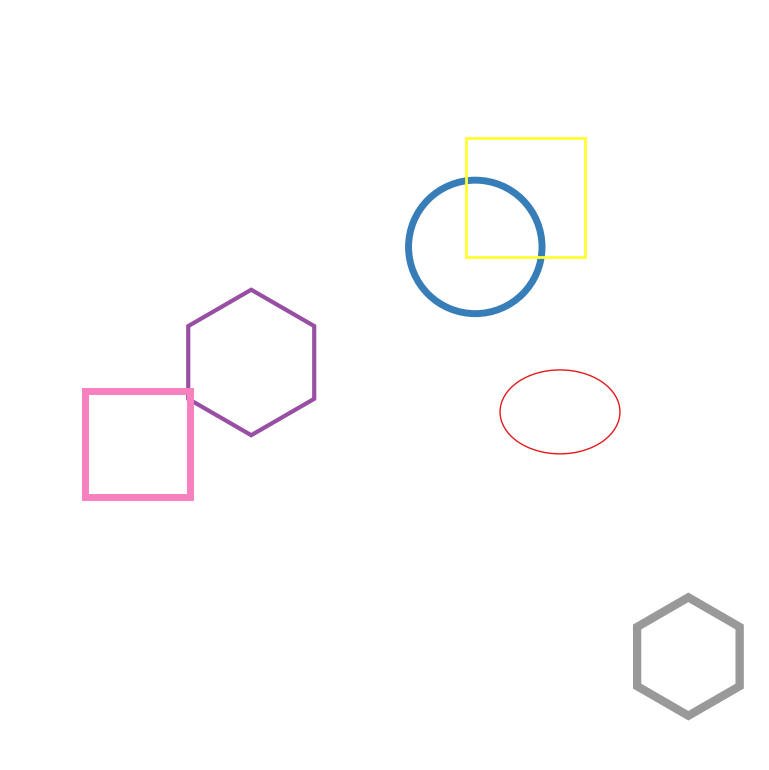[{"shape": "oval", "thickness": 0.5, "radius": 0.39, "center": [0.727, 0.465]}, {"shape": "circle", "thickness": 2.5, "radius": 0.43, "center": [0.617, 0.679]}, {"shape": "hexagon", "thickness": 1.5, "radius": 0.47, "center": [0.326, 0.529]}, {"shape": "square", "thickness": 1, "radius": 0.39, "center": [0.682, 0.744]}, {"shape": "square", "thickness": 2.5, "radius": 0.34, "center": [0.178, 0.423]}, {"shape": "hexagon", "thickness": 3, "radius": 0.38, "center": [0.894, 0.147]}]